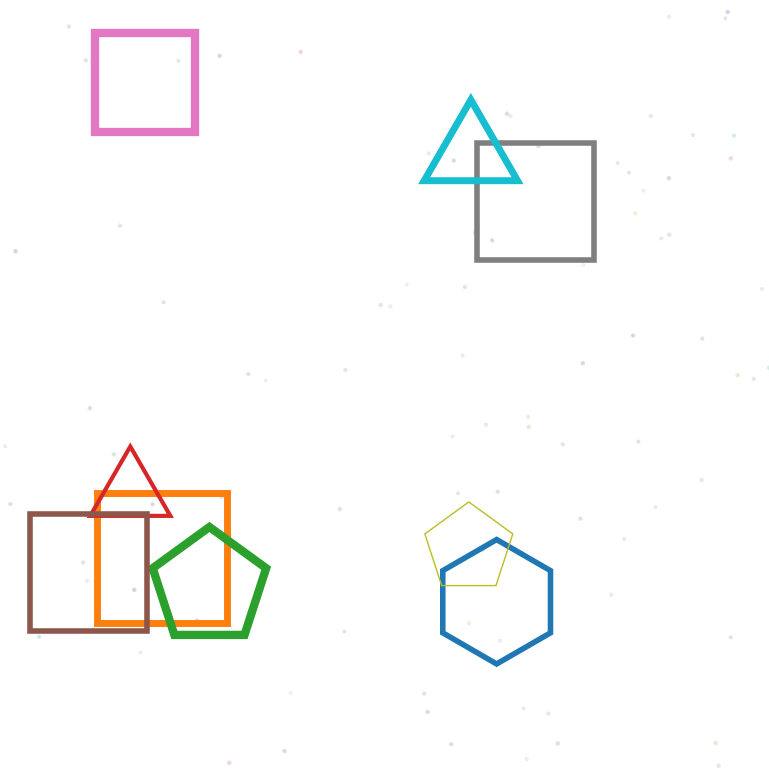[{"shape": "hexagon", "thickness": 2, "radius": 0.4, "center": [0.645, 0.219]}, {"shape": "square", "thickness": 2.5, "radius": 0.42, "center": [0.21, 0.276]}, {"shape": "pentagon", "thickness": 3, "radius": 0.39, "center": [0.272, 0.238]}, {"shape": "triangle", "thickness": 1.5, "radius": 0.3, "center": [0.169, 0.36]}, {"shape": "square", "thickness": 2, "radius": 0.38, "center": [0.115, 0.256]}, {"shape": "square", "thickness": 3, "radius": 0.32, "center": [0.188, 0.893]}, {"shape": "square", "thickness": 2, "radius": 0.38, "center": [0.696, 0.739]}, {"shape": "pentagon", "thickness": 0.5, "radius": 0.3, "center": [0.609, 0.288]}, {"shape": "triangle", "thickness": 2.5, "radius": 0.35, "center": [0.612, 0.8]}]